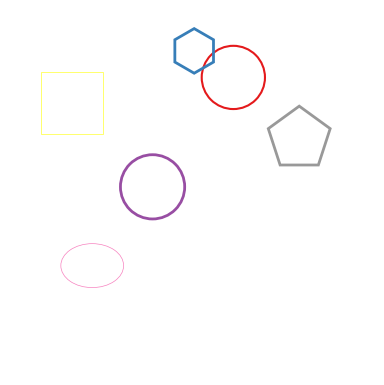[{"shape": "circle", "thickness": 1.5, "radius": 0.41, "center": [0.606, 0.799]}, {"shape": "hexagon", "thickness": 2, "radius": 0.29, "center": [0.504, 0.868]}, {"shape": "circle", "thickness": 2, "radius": 0.42, "center": [0.396, 0.515]}, {"shape": "square", "thickness": 0.5, "radius": 0.4, "center": [0.187, 0.734]}, {"shape": "oval", "thickness": 0.5, "radius": 0.41, "center": [0.24, 0.31]}, {"shape": "pentagon", "thickness": 2, "radius": 0.42, "center": [0.777, 0.64]}]